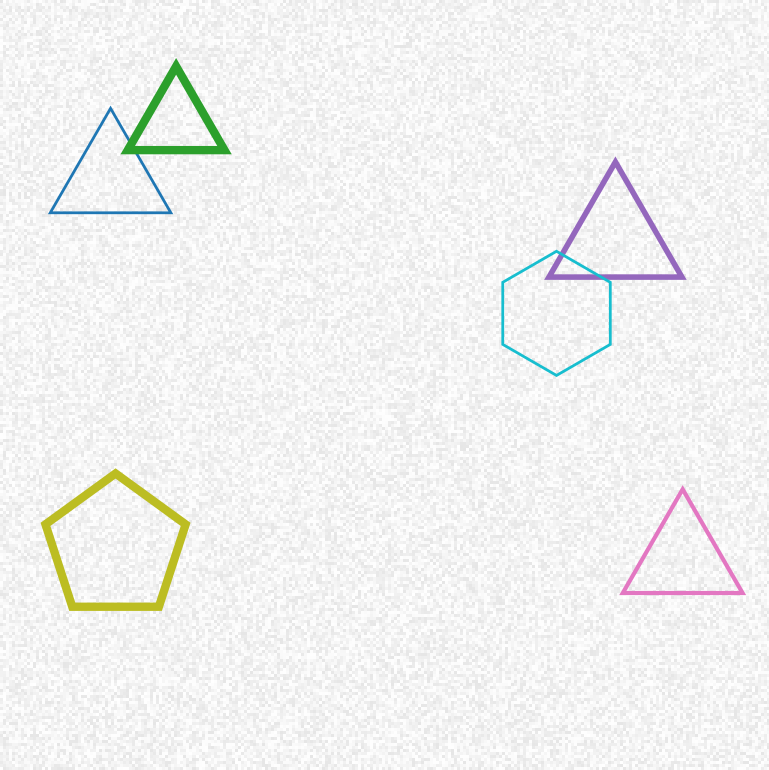[{"shape": "triangle", "thickness": 1, "radius": 0.45, "center": [0.144, 0.769]}, {"shape": "triangle", "thickness": 3, "radius": 0.36, "center": [0.229, 0.841]}, {"shape": "triangle", "thickness": 2, "radius": 0.5, "center": [0.799, 0.69]}, {"shape": "triangle", "thickness": 1.5, "radius": 0.45, "center": [0.887, 0.275]}, {"shape": "pentagon", "thickness": 3, "radius": 0.48, "center": [0.15, 0.289]}, {"shape": "hexagon", "thickness": 1, "radius": 0.4, "center": [0.723, 0.593]}]